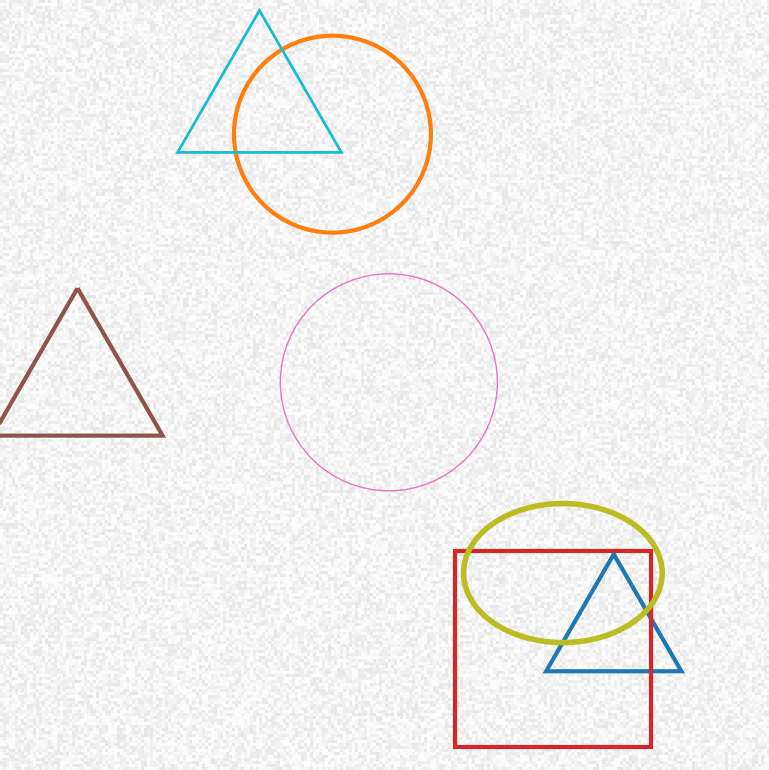[{"shape": "triangle", "thickness": 1.5, "radius": 0.51, "center": [0.797, 0.179]}, {"shape": "circle", "thickness": 1.5, "radius": 0.64, "center": [0.432, 0.826]}, {"shape": "square", "thickness": 1.5, "radius": 0.64, "center": [0.718, 0.157]}, {"shape": "triangle", "thickness": 1.5, "radius": 0.64, "center": [0.101, 0.498]}, {"shape": "circle", "thickness": 0.5, "radius": 0.7, "center": [0.505, 0.503]}, {"shape": "oval", "thickness": 2, "radius": 0.65, "center": [0.731, 0.256]}, {"shape": "triangle", "thickness": 1, "radius": 0.61, "center": [0.337, 0.863]}]